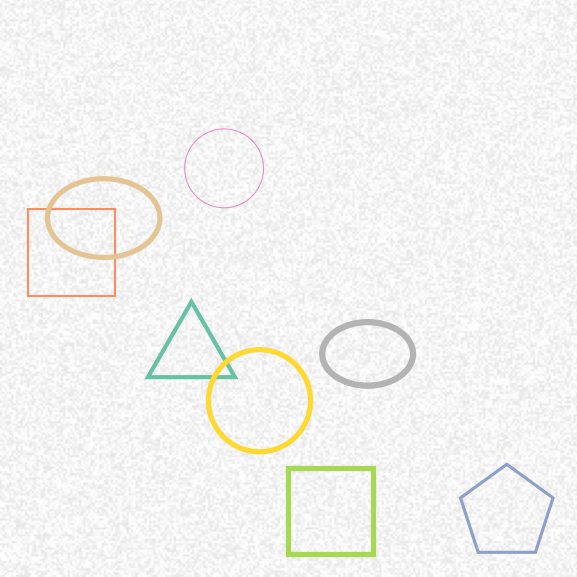[{"shape": "triangle", "thickness": 2, "radius": 0.44, "center": [0.331, 0.39]}, {"shape": "square", "thickness": 1, "radius": 0.37, "center": [0.124, 0.562]}, {"shape": "pentagon", "thickness": 1.5, "radius": 0.42, "center": [0.878, 0.111]}, {"shape": "circle", "thickness": 0.5, "radius": 0.34, "center": [0.388, 0.708]}, {"shape": "square", "thickness": 2.5, "radius": 0.37, "center": [0.572, 0.114]}, {"shape": "circle", "thickness": 2.5, "radius": 0.44, "center": [0.449, 0.305]}, {"shape": "oval", "thickness": 2.5, "radius": 0.49, "center": [0.18, 0.621]}, {"shape": "oval", "thickness": 3, "radius": 0.39, "center": [0.637, 0.386]}]